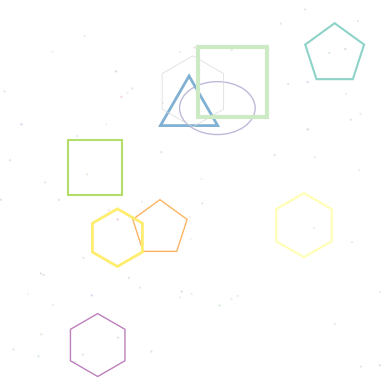[{"shape": "pentagon", "thickness": 1.5, "radius": 0.4, "center": [0.869, 0.859]}, {"shape": "hexagon", "thickness": 1.5, "radius": 0.42, "center": [0.789, 0.415]}, {"shape": "oval", "thickness": 1, "radius": 0.49, "center": [0.565, 0.719]}, {"shape": "triangle", "thickness": 2, "radius": 0.43, "center": [0.491, 0.717]}, {"shape": "pentagon", "thickness": 1, "radius": 0.37, "center": [0.415, 0.407]}, {"shape": "square", "thickness": 1.5, "radius": 0.35, "center": [0.247, 0.565]}, {"shape": "hexagon", "thickness": 0.5, "radius": 0.46, "center": [0.501, 0.763]}, {"shape": "hexagon", "thickness": 1, "radius": 0.41, "center": [0.254, 0.104]}, {"shape": "square", "thickness": 3, "radius": 0.45, "center": [0.603, 0.787]}, {"shape": "hexagon", "thickness": 2, "radius": 0.37, "center": [0.305, 0.383]}]